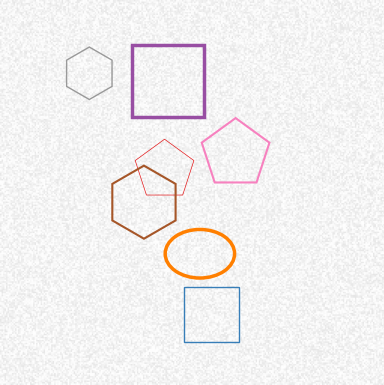[{"shape": "pentagon", "thickness": 0.5, "radius": 0.4, "center": [0.427, 0.558]}, {"shape": "square", "thickness": 1, "radius": 0.36, "center": [0.549, 0.182]}, {"shape": "square", "thickness": 2.5, "radius": 0.47, "center": [0.436, 0.79]}, {"shape": "oval", "thickness": 2.5, "radius": 0.45, "center": [0.519, 0.341]}, {"shape": "hexagon", "thickness": 1.5, "radius": 0.47, "center": [0.374, 0.475]}, {"shape": "pentagon", "thickness": 1.5, "radius": 0.46, "center": [0.612, 0.601]}, {"shape": "hexagon", "thickness": 1, "radius": 0.34, "center": [0.232, 0.81]}]